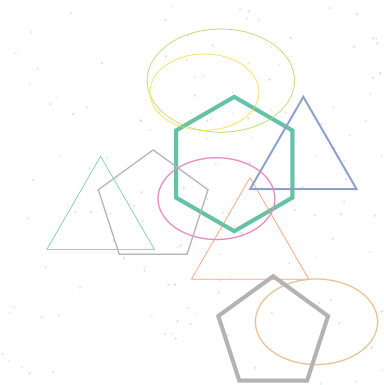[{"shape": "triangle", "thickness": 0.5, "radius": 0.81, "center": [0.261, 0.433]}, {"shape": "hexagon", "thickness": 3, "radius": 0.87, "center": [0.608, 0.574]}, {"shape": "triangle", "thickness": 0.5, "radius": 0.88, "center": [0.65, 0.363]}, {"shape": "triangle", "thickness": 1.5, "radius": 0.8, "center": [0.788, 0.589]}, {"shape": "oval", "thickness": 1, "radius": 0.76, "center": [0.562, 0.484]}, {"shape": "oval", "thickness": 0.5, "radius": 0.96, "center": [0.574, 0.791]}, {"shape": "oval", "thickness": 0.5, "radius": 0.71, "center": [0.531, 0.761]}, {"shape": "oval", "thickness": 1, "radius": 0.79, "center": [0.822, 0.164]}, {"shape": "pentagon", "thickness": 1, "radius": 0.75, "center": [0.398, 0.461]}, {"shape": "pentagon", "thickness": 3, "radius": 0.75, "center": [0.71, 0.133]}]